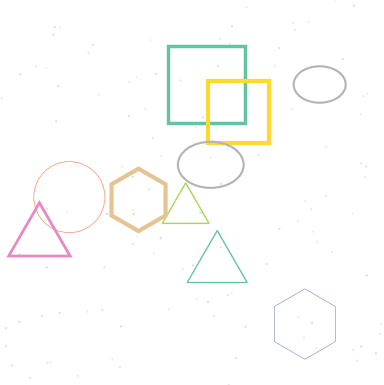[{"shape": "square", "thickness": 2.5, "radius": 0.5, "center": [0.537, 0.781]}, {"shape": "triangle", "thickness": 1, "radius": 0.45, "center": [0.564, 0.311]}, {"shape": "circle", "thickness": 0.5, "radius": 0.46, "center": [0.18, 0.488]}, {"shape": "hexagon", "thickness": 0.5, "radius": 0.46, "center": [0.792, 0.158]}, {"shape": "triangle", "thickness": 2, "radius": 0.46, "center": [0.102, 0.381]}, {"shape": "triangle", "thickness": 1, "radius": 0.35, "center": [0.482, 0.455]}, {"shape": "square", "thickness": 3, "radius": 0.4, "center": [0.62, 0.709]}, {"shape": "hexagon", "thickness": 3, "radius": 0.41, "center": [0.36, 0.481]}, {"shape": "oval", "thickness": 1.5, "radius": 0.43, "center": [0.547, 0.572]}, {"shape": "oval", "thickness": 1.5, "radius": 0.34, "center": [0.83, 0.78]}]